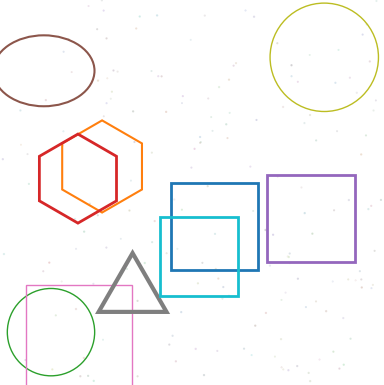[{"shape": "square", "thickness": 2, "radius": 0.56, "center": [0.558, 0.411]}, {"shape": "hexagon", "thickness": 1.5, "radius": 0.6, "center": [0.265, 0.568]}, {"shape": "circle", "thickness": 1, "radius": 0.57, "center": [0.132, 0.137]}, {"shape": "hexagon", "thickness": 2, "radius": 0.58, "center": [0.202, 0.536]}, {"shape": "square", "thickness": 2, "radius": 0.57, "center": [0.808, 0.432]}, {"shape": "oval", "thickness": 1.5, "radius": 0.66, "center": [0.114, 0.816]}, {"shape": "square", "thickness": 1, "radius": 0.69, "center": [0.206, 0.122]}, {"shape": "triangle", "thickness": 3, "radius": 0.51, "center": [0.344, 0.241]}, {"shape": "circle", "thickness": 1, "radius": 0.7, "center": [0.842, 0.851]}, {"shape": "square", "thickness": 2, "radius": 0.51, "center": [0.517, 0.333]}]